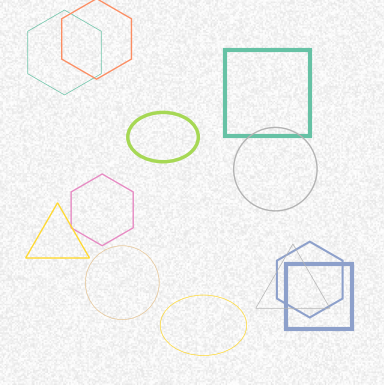[{"shape": "square", "thickness": 3, "radius": 0.56, "center": [0.694, 0.759]}, {"shape": "hexagon", "thickness": 0.5, "radius": 0.55, "center": [0.168, 0.864]}, {"shape": "hexagon", "thickness": 1, "radius": 0.52, "center": [0.251, 0.899]}, {"shape": "hexagon", "thickness": 1.5, "radius": 0.49, "center": [0.805, 0.274]}, {"shape": "square", "thickness": 3, "radius": 0.43, "center": [0.828, 0.23]}, {"shape": "hexagon", "thickness": 1, "radius": 0.47, "center": [0.265, 0.455]}, {"shape": "oval", "thickness": 2.5, "radius": 0.46, "center": [0.424, 0.644]}, {"shape": "triangle", "thickness": 1, "radius": 0.48, "center": [0.15, 0.378]}, {"shape": "oval", "thickness": 0.5, "radius": 0.56, "center": [0.528, 0.155]}, {"shape": "circle", "thickness": 0.5, "radius": 0.48, "center": [0.318, 0.266]}, {"shape": "triangle", "thickness": 0.5, "radius": 0.56, "center": [0.761, 0.255]}, {"shape": "circle", "thickness": 1, "radius": 0.54, "center": [0.715, 0.561]}]